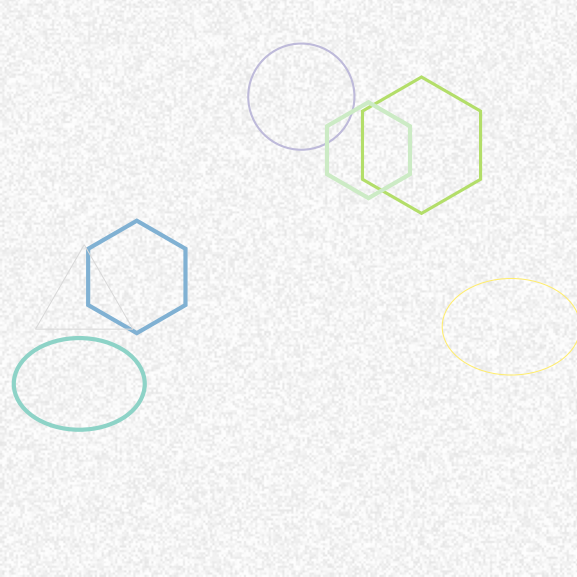[{"shape": "oval", "thickness": 2, "radius": 0.57, "center": [0.137, 0.334]}, {"shape": "circle", "thickness": 1, "radius": 0.46, "center": [0.522, 0.832]}, {"shape": "hexagon", "thickness": 2, "radius": 0.49, "center": [0.237, 0.52]}, {"shape": "hexagon", "thickness": 1.5, "radius": 0.59, "center": [0.73, 0.748]}, {"shape": "triangle", "thickness": 0.5, "radius": 0.49, "center": [0.146, 0.478]}, {"shape": "hexagon", "thickness": 2, "radius": 0.42, "center": [0.638, 0.739]}, {"shape": "oval", "thickness": 0.5, "radius": 0.6, "center": [0.885, 0.433]}]